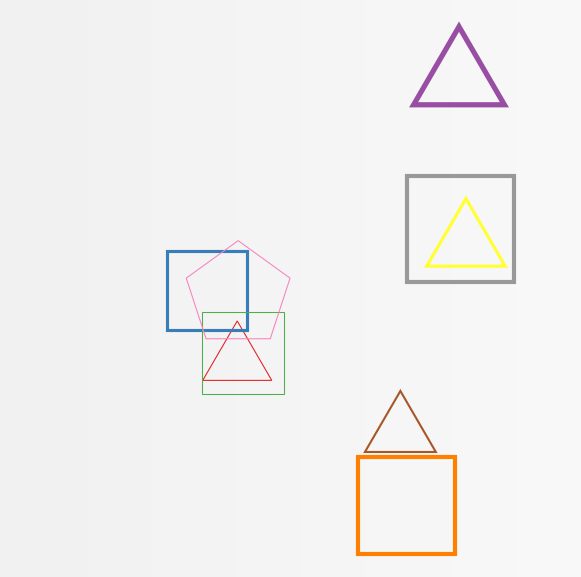[{"shape": "triangle", "thickness": 0.5, "radius": 0.34, "center": [0.408, 0.375]}, {"shape": "square", "thickness": 1.5, "radius": 0.34, "center": [0.356, 0.497]}, {"shape": "square", "thickness": 0.5, "radius": 0.35, "center": [0.418, 0.388]}, {"shape": "triangle", "thickness": 2.5, "radius": 0.45, "center": [0.79, 0.863]}, {"shape": "square", "thickness": 2, "radius": 0.42, "center": [0.699, 0.124]}, {"shape": "triangle", "thickness": 1.5, "radius": 0.39, "center": [0.802, 0.577]}, {"shape": "triangle", "thickness": 1, "radius": 0.35, "center": [0.689, 0.252]}, {"shape": "pentagon", "thickness": 0.5, "radius": 0.47, "center": [0.41, 0.489]}, {"shape": "square", "thickness": 2, "radius": 0.46, "center": [0.792, 0.603]}]